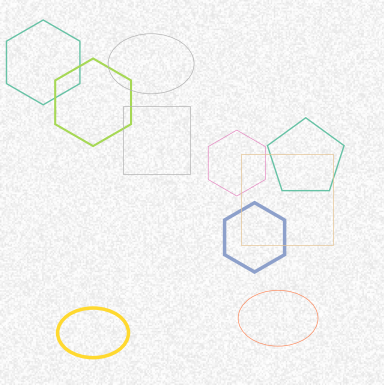[{"shape": "pentagon", "thickness": 1, "radius": 0.52, "center": [0.794, 0.589]}, {"shape": "hexagon", "thickness": 1, "radius": 0.55, "center": [0.112, 0.838]}, {"shape": "oval", "thickness": 0.5, "radius": 0.52, "center": [0.722, 0.173]}, {"shape": "hexagon", "thickness": 2.5, "radius": 0.45, "center": [0.661, 0.383]}, {"shape": "hexagon", "thickness": 0.5, "radius": 0.43, "center": [0.615, 0.576]}, {"shape": "hexagon", "thickness": 1.5, "radius": 0.57, "center": [0.242, 0.734]}, {"shape": "oval", "thickness": 2.5, "radius": 0.46, "center": [0.242, 0.135]}, {"shape": "square", "thickness": 0.5, "radius": 0.59, "center": [0.745, 0.482]}, {"shape": "oval", "thickness": 0.5, "radius": 0.56, "center": [0.393, 0.834]}, {"shape": "square", "thickness": 0.5, "radius": 0.44, "center": [0.406, 0.636]}]